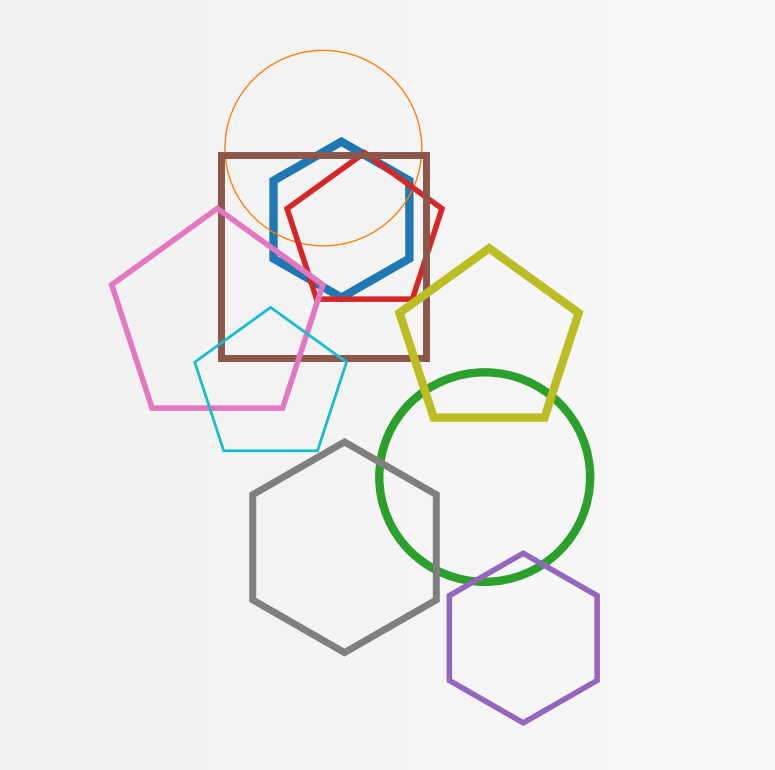[{"shape": "hexagon", "thickness": 3, "radius": 0.51, "center": [0.441, 0.715]}, {"shape": "circle", "thickness": 0.5, "radius": 0.63, "center": [0.417, 0.808]}, {"shape": "circle", "thickness": 3, "radius": 0.68, "center": [0.625, 0.38]}, {"shape": "pentagon", "thickness": 2, "radius": 0.53, "center": [0.47, 0.697]}, {"shape": "hexagon", "thickness": 2, "radius": 0.55, "center": [0.675, 0.171]}, {"shape": "square", "thickness": 2.5, "radius": 0.66, "center": [0.417, 0.667]}, {"shape": "pentagon", "thickness": 2, "radius": 0.72, "center": [0.28, 0.586]}, {"shape": "hexagon", "thickness": 2.5, "radius": 0.68, "center": [0.445, 0.289]}, {"shape": "pentagon", "thickness": 3, "radius": 0.61, "center": [0.631, 0.556]}, {"shape": "pentagon", "thickness": 1, "radius": 0.51, "center": [0.349, 0.498]}]